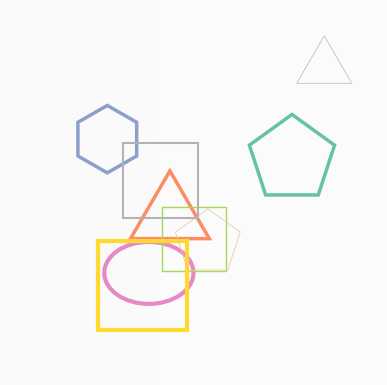[{"shape": "pentagon", "thickness": 2.5, "radius": 0.58, "center": [0.753, 0.587]}, {"shape": "triangle", "thickness": 2.5, "radius": 0.59, "center": [0.438, 0.439]}, {"shape": "hexagon", "thickness": 2.5, "radius": 0.44, "center": [0.277, 0.639]}, {"shape": "oval", "thickness": 3, "radius": 0.58, "center": [0.384, 0.291]}, {"shape": "square", "thickness": 1, "radius": 0.42, "center": [0.501, 0.378]}, {"shape": "square", "thickness": 3, "radius": 0.57, "center": [0.367, 0.259]}, {"shape": "pentagon", "thickness": 0.5, "radius": 0.44, "center": [0.536, 0.37]}, {"shape": "triangle", "thickness": 0.5, "radius": 0.41, "center": [0.837, 0.825]}, {"shape": "square", "thickness": 1.5, "radius": 0.48, "center": [0.415, 0.532]}]